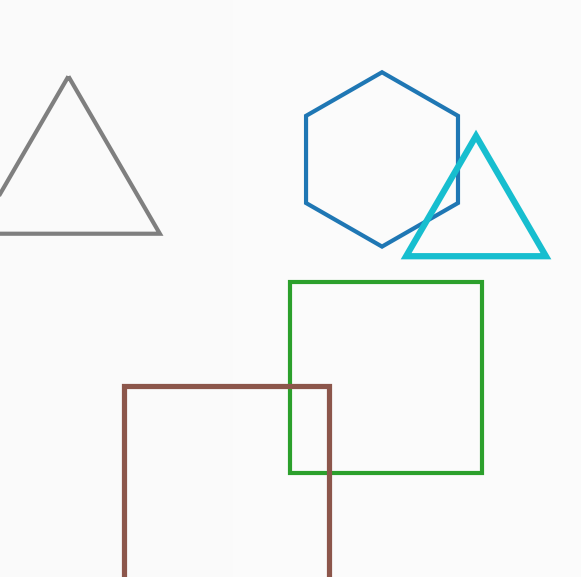[{"shape": "hexagon", "thickness": 2, "radius": 0.75, "center": [0.657, 0.723]}, {"shape": "square", "thickness": 2, "radius": 0.83, "center": [0.664, 0.346]}, {"shape": "square", "thickness": 2.5, "radius": 0.88, "center": [0.39, 0.155]}, {"shape": "triangle", "thickness": 2, "radius": 0.91, "center": [0.118, 0.685]}, {"shape": "triangle", "thickness": 3, "radius": 0.69, "center": [0.819, 0.625]}]